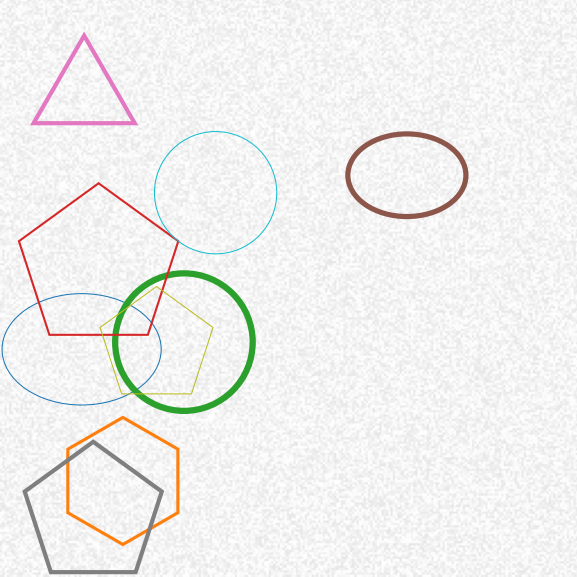[{"shape": "oval", "thickness": 0.5, "radius": 0.69, "center": [0.141, 0.394]}, {"shape": "hexagon", "thickness": 1.5, "radius": 0.55, "center": [0.213, 0.166]}, {"shape": "circle", "thickness": 3, "radius": 0.6, "center": [0.318, 0.407]}, {"shape": "pentagon", "thickness": 1, "radius": 0.73, "center": [0.171, 0.537]}, {"shape": "oval", "thickness": 2.5, "radius": 0.51, "center": [0.705, 0.696]}, {"shape": "triangle", "thickness": 2, "radius": 0.51, "center": [0.146, 0.836]}, {"shape": "pentagon", "thickness": 2, "radius": 0.62, "center": [0.161, 0.109]}, {"shape": "pentagon", "thickness": 0.5, "radius": 0.51, "center": [0.271, 0.4]}, {"shape": "circle", "thickness": 0.5, "radius": 0.53, "center": [0.373, 0.665]}]